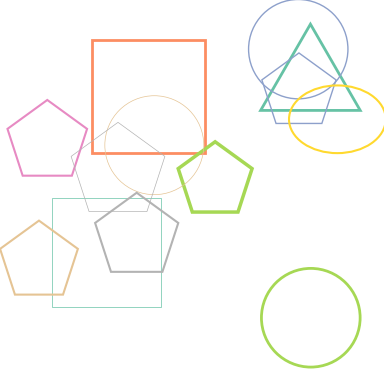[{"shape": "triangle", "thickness": 2, "radius": 0.75, "center": [0.806, 0.788]}, {"shape": "square", "thickness": 0.5, "radius": 0.71, "center": [0.276, 0.345]}, {"shape": "square", "thickness": 2, "radius": 0.73, "center": [0.387, 0.75]}, {"shape": "circle", "thickness": 1, "radius": 0.65, "center": [0.775, 0.872]}, {"shape": "pentagon", "thickness": 1, "radius": 0.51, "center": [0.776, 0.761]}, {"shape": "pentagon", "thickness": 1.5, "radius": 0.54, "center": [0.123, 0.632]}, {"shape": "circle", "thickness": 2, "radius": 0.64, "center": [0.807, 0.175]}, {"shape": "pentagon", "thickness": 2.5, "radius": 0.5, "center": [0.559, 0.531]}, {"shape": "oval", "thickness": 1.5, "radius": 0.63, "center": [0.876, 0.69]}, {"shape": "pentagon", "thickness": 1.5, "radius": 0.53, "center": [0.101, 0.321]}, {"shape": "circle", "thickness": 0.5, "radius": 0.64, "center": [0.401, 0.623]}, {"shape": "pentagon", "thickness": 1.5, "radius": 0.57, "center": [0.355, 0.386]}, {"shape": "pentagon", "thickness": 0.5, "radius": 0.64, "center": [0.307, 0.554]}]